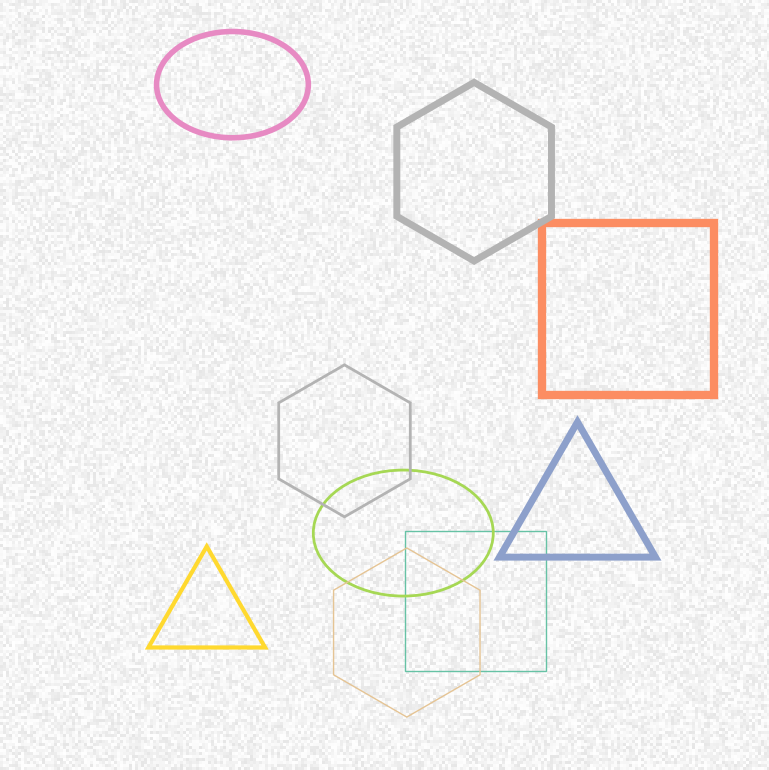[{"shape": "square", "thickness": 0.5, "radius": 0.46, "center": [0.618, 0.219]}, {"shape": "square", "thickness": 3, "radius": 0.56, "center": [0.816, 0.599]}, {"shape": "triangle", "thickness": 2.5, "radius": 0.58, "center": [0.75, 0.335]}, {"shape": "oval", "thickness": 2, "radius": 0.49, "center": [0.302, 0.89]}, {"shape": "oval", "thickness": 1, "radius": 0.58, "center": [0.524, 0.308]}, {"shape": "triangle", "thickness": 1.5, "radius": 0.44, "center": [0.268, 0.203]}, {"shape": "hexagon", "thickness": 0.5, "radius": 0.55, "center": [0.528, 0.179]}, {"shape": "hexagon", "thickness": 1, "radius": 0.49, "center": [0.447, 0.427]}, {"shape": "hexagon", "thickness": 2.5, "radius": 0.58, "center": [0.616, 0.777]}]